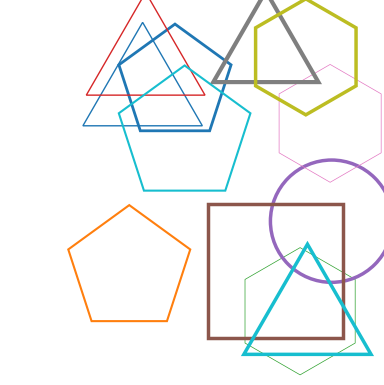[{"shape": "triangle", "thickness": 1, "radius": 0.9, "center": [0.37, 0.763]}, {"shape": "pentagon", "thickness": 2, "radius": 0.77, "center": [0.454, 0.784]}, {"shape": "pentagon", "thickness": 1.5, "radius": 0.83, "center": [0.336, 0.301]}, {"shape": "hexagon", "thickness": 0.5, "radius": 0.83, "center": [0.779, 0.192]}, {"shape": "triangle", "thickness": 1, "radius": 0.89, "center": [0.378, 0.842]}, {"shape": "circle", "thickness": 2.5, "radius": 0.79, "center": [0.861, 0.425]}, {"shape": "square", "thickness": 2.5, "radius": 0.87, "center": [0.716, 0.296]}, {"shape": "hexagon", "thickness": 0.5, "radius": 0.77, "center": [0.858, 0.68]}, {"shape": "triangle", "thickness": 3, "radius": 0.79, "center": [0.691, 0.866]}, {"shape": "hexagon", "thickness": 2.5, "radius": 0.75, "center": [0.794, 0.852]}, {"shape": "triangle", "thickness": 2.5, "radius": 0.95, "center": [0.799, 0.175]}, {"shape": "pentagon", "thickness": 1.5, "radius": 0.9, "center": [0.48, 0.65]}]